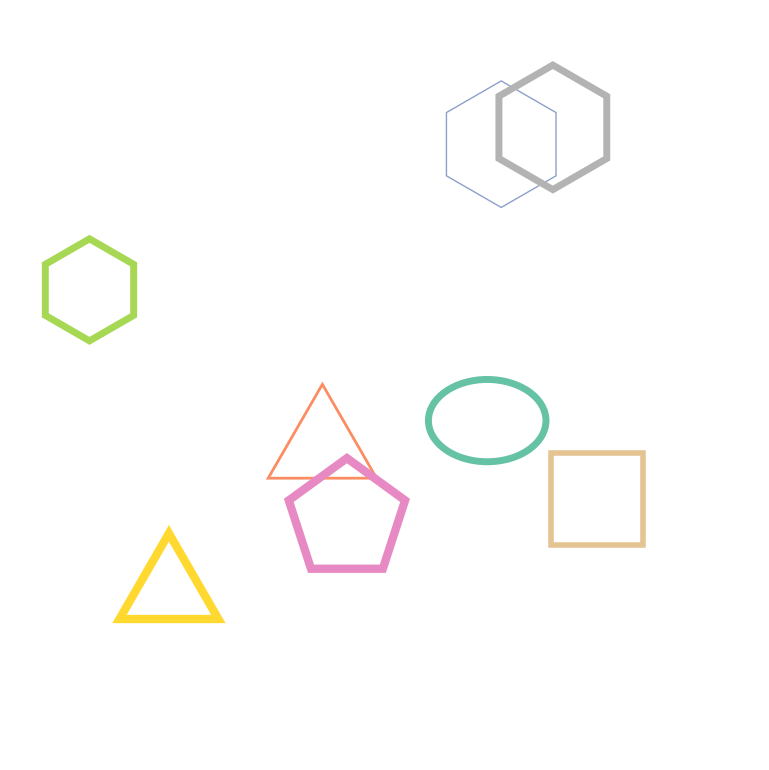[{"shape": "oval", "thickness": 2.5, "radius": 0.38, "center": [0.633, 0.454]}, {"shape": "triangle", "thickness": 1, "radius": 0.41, "center": [0.419, 0.42]}, {"shape": "hexagon", "thickness": 0.5, "radius": 0.41, "center": [0.651, 0.813]}, {"shape": "pentagon", "thickness": 3, "radius": 0.4, "center": [0.451, 0.326]}, {"shape": "hexagon", "thickness": 2.5, "radius": 0.33, "center": [0.116, 0.624]}, {"shape": "triangle", "thickness": 3, "radius": 0.37, "center": [0.219, 0.233]}, {"shape": "square", "thickness": 2, "radius": 0.3, "center": [0.776, 0.352]}, {"shape": "hexagon", "thickness": 2.5, "radius": 0.4, "center": [0.718, 0.835]}]